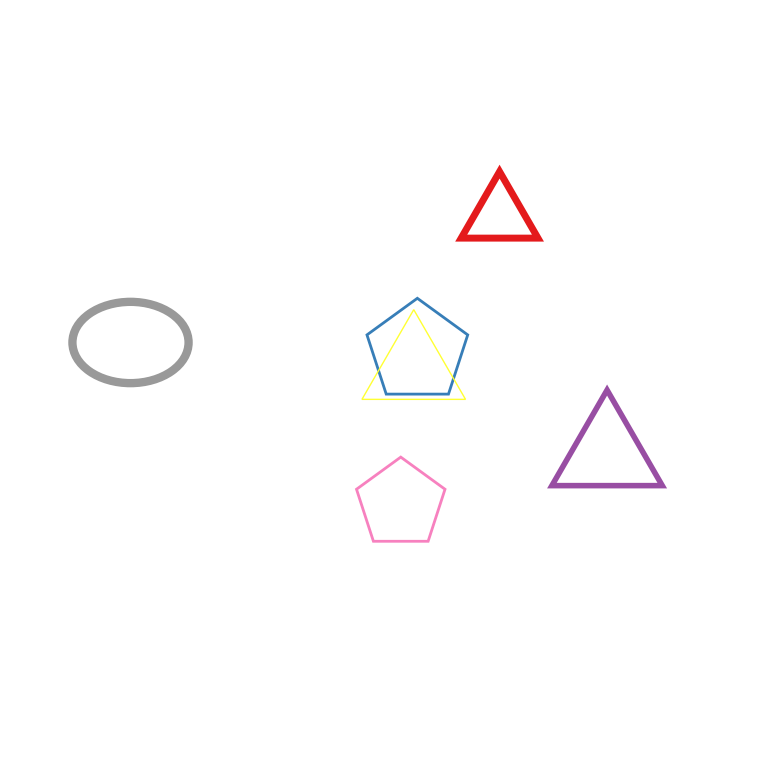[{"shape": "triangle", "thickness": 2.5, "radius": 0.29, "center": [0.649, 0.72]}, {"shape": "pentagon", "thickness": 1, "radius": 0.34, "center": [0.542, 0.544]}, {"shape": "triangle", "thickness": 2, "radius": 0.41, "center": [0.788, 0.411]}, {"shape": "triangle", "thickness": 0.5, "radius": 0.39, "center": [0.537, 0.52]}, {"shape": "pentagon", "thickness": 1, "radius": 0.3, "center": [0.52, 0.346]}, {"shape": "oval", "thickness": 3, "radius": 0.38, "center": [0.169, 0.555]}]